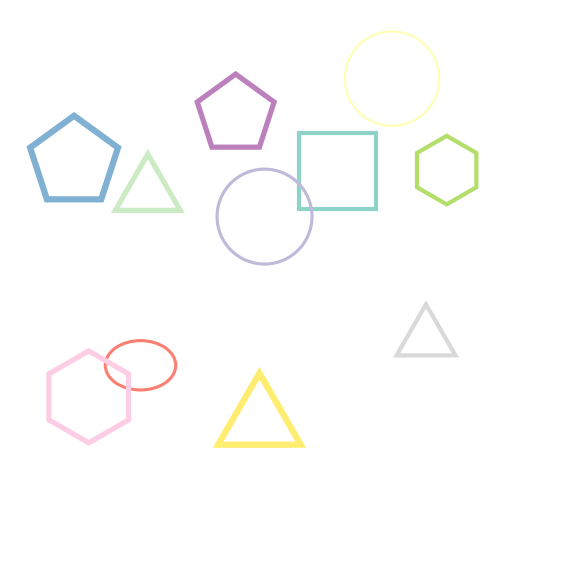[{"shape": "square", "thickness": 2, "radius": 0.33, "center": [0.584, 0.703]}, {"shape": "circle", "thickness": 1, "radius": 0.41, "center": [0.679, 0.863]}, {"shape": "circle", "thickness": 1.5, "radius": 0.41, "center": [0.458, 0.624]}, {"shape": "oval", "thickness": 1.5, "radius": 0.31, "center": [0.243, 0.367]}, {"shape": "pentagon", "thickness": 3, "radius": 0.4, "center": [0.128, 0.719]}, {"shape": "hexagon", "thickness": 2, "radius": 0.3, "center": [0.773, 0.705]}, {"shape": "hexagon", "thickness": 2.5, "radius": 0.4, "center": [0.154, 0.312]}, {"shape": "triangle", "thickness": 2, "radius": 0.29, "center": [0.738, 0.413]}, {"shape": "pentagon", "thickness": 2.5, "radius": 0.35, "center": [0.408, 0.801]}, {"shape": "triangle", "thickness": 2.5, "radius": 0.32, "center": [0.256, 0.667]}, {"shape": "triangle", "thickness": 3, "radius": 0.41, "center": [0.449, 0.27]}]